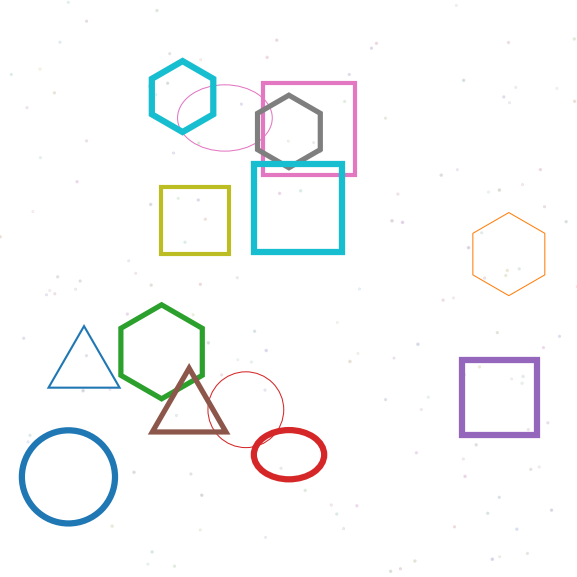[{"shape": "triangle", "thickness": 1, "radius": 0.36, "center": [0.146, 0.363]}, {"shape": "circle", "thickness": 3, "radius": 0.4, "center": [0.119, 0.173]}, {"shape": "hexagon", "thickness": 0.5, "radius": 0.36, "center": [0.881, 0.559]}, {"shape": "hexagon", "thickness": 2.5, "radius": 0.41, "center": [0.28, 0.39]}, {"shape": "oval", "thickness": 3, "radius": 0.3, "center": [0.5, 0.212]}, {"shape": "circle", "thickness": 0.5, "radius": 0.33, "center": [0.426, 0.29]}, {"shape": "square", "thickness": 3, "radius": 0.33, "center": [0.866, 0.31]}, {"shape": "triangle", "thickness": 2.5, "radius": 0.37, "center": [0.328, 0.288]}, {"shape": "square", "thickness": 2, "radius": 0.4, "center": [0.535, 0.776]}, {"shape": "oval", "thickness": 0.5, "radius": 0.41, "center": [0.389, 0.795]}, {"shape": "hexagon", "thickness": 2.5, "radius": 0.31, "center": [0.5, 0.771]}, {"shape": "square", "thickness": 2, "radius": 0.29, "center": [0.338, 0.617]}, {"shape": "square", "thickness": 3, "radius": 0.38, "center": [0.516, 0.639]}, {"shape": "hexagon", "thickness": 3, "radius": 0.31, "center": [0.316, 0.832]}]